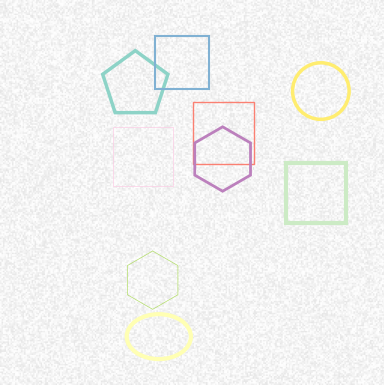[{"shape": "pentagon", "thickness": 2.5, "radius": 0.45, "center": [0.351, 0.779]}, {"shape": "oval", "thickness": 3, "radius": 0.42, "center": [0.412, 0.126]}, {"shape": "square", "thickness": 1, "radius": 0.4, "center": [0.581, 0.655]}, {"shape": "square", "thickness": 1.5, "radius": 0.35, "center": [0.472, 0.838]}, {"shape": "hexagon", "thickness": 0.5, "radius": 0.38, "center": [0.397, 0.272]}, {"shape": "square", "thickness": 0.5, "radius": 0.39, "center": [0.373, 0.594]}, {"shape": "hexagon", "thickness": 2, "radius": 0.42, "center": [0.578, 0.587]}, {"shape": "square", "thickness": 3, "radius": 0.39, "center": [0.822, 0.498]}, {"shape": "circle", "thickness": 2.5, "radius": 0.37, "center": [0.833, 0.763]}]